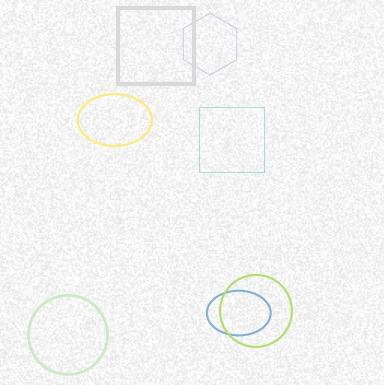[{"shape": "square", "thickness": 0.5, "radius": 0.42, "center": [0.602, 0.637]}, {"shape": "hexagon", "thickness": 0.5, "radius": 0.4, "center": [0.545, 0.886]}, {"shape": "oval", "thickness": 1.5, "radius": 0.41, "center": [0.62, 0.187]}, {"shape": "circle", "thickness": 1.5, "radius": 0.47, "center": [0.665, 0.192]}, {"shape": "square", "thickness": 3, "radius": 0.49, "center": [0.405, 0.881]}, {"shape": "circle", "thickness": 2, "radius": 0.51, "center": [0.177, 0.13]}, {"shape": "oval", "thickness": 1.5, "radius": 0.48, "center": [0.298, 0.688]}]